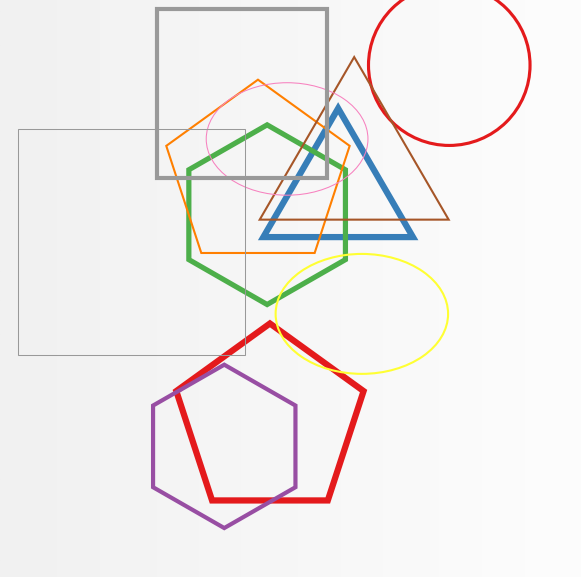[{"shape": "circle", "thickness": 1.5, "radius": 0.69, "center": [0.773, 0.886]}, {"shape": "pentagon", "thickness": 3, "radius": 0.85, "center": [0.464, 0.27]}, {"shape": "triangle", "thickness": 3, "radius": 0.74, "center": [0.582, 0.663]}, {"shape": "hexagon", "thickness": 2.5, "radius": 0.78, "center": [0.46, 0.627]}, {"shape": "hexagon", "thickness": 2, "radius": 0.71, "center": [0.386, 0.226]}, {"shape": "pentagon", "thickness": 1, "radius": 0.83, "center": [0.444, 0.695]}, {"shape": "oval", "thickness": 1, "radius": 0.74, "center": [0.623, 0.456]}, {"shape": "triangle", "thickness": 1, "radius": 0.94, "center": [0.609, 0.713]}, {"shape": "oval", "thickness": 0.5, "radius": 0.7, "center": [0.494, 0.759]}, {"shape": "square", "thickness": 2, "radius": 0.73, "center": [0.416, 0.836]}, {"shape": "square", "thickness": 0.5, "radius": 0.98, "center": [0.226, 0.58]}]